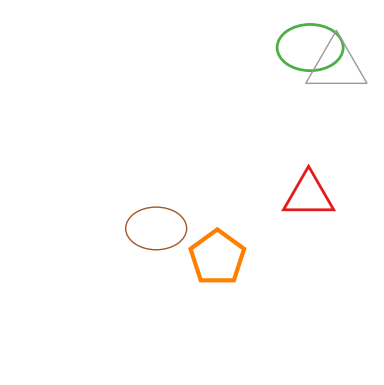[{"shape": "triangle", "thickness": 2, "radius": 0.38, "center": [0.802, 0.493]}, {"shape": "oval", "thickness": 2, "radius": 0.43, "center": [0.806, 0.876]}, {"shape": "pentagon", "thickness": 3, "radius": 0.37, "center": [0.564, 0.331]}, {"shape": "oval", "thickness": 1, "radius": 0.4, "center": [0.406, 0.407]}, {"shape": "triangle", "thickness": 1, "radius": 0.46, "center": [0.874, 0.829]}]